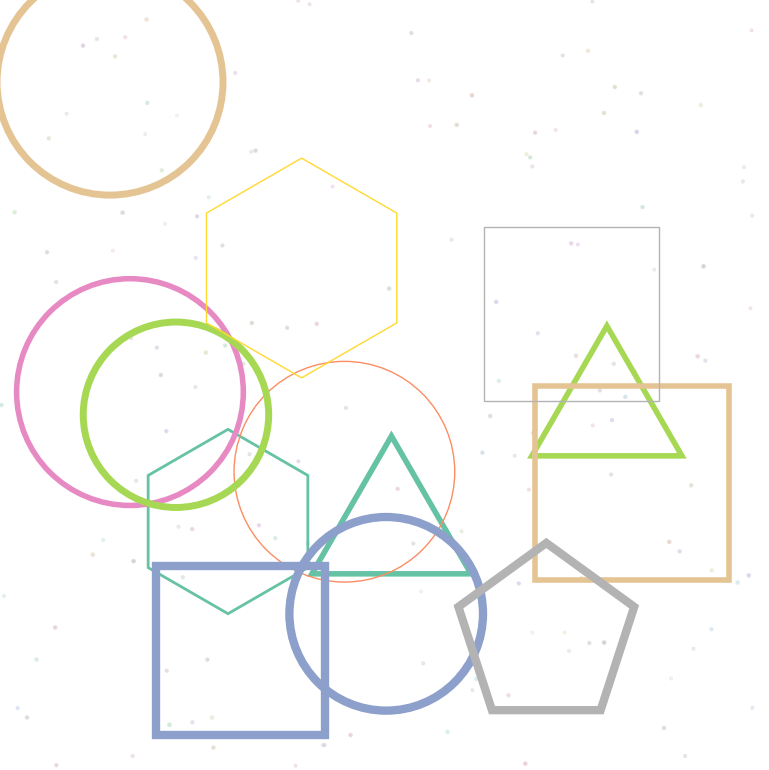[{"shape": "triangle", "thickness": 2, "radius": 0.6, "center": [0.508, 0.314]}, {"shape": "hexagon", "thickness": 1, "radius": 0.6, "center": [0.296, 0.323]}, {"shape": "circle", "thickness": 0.5, "radius": 0.72, "center": [0.447, 0.387]}, {"shape": "circle", "thickness": 3, "radius": 0.63, "center": [0.502, 0.203]}, {"shape": "square", "thickness": 3, "radius": 0.55, "center": [0.312, 0.155]}, {"shape": "circle", "thickness": 2, "radius": 0.74, "center": [0.169, 0.491]}, {"shape": "triangle", "thickness": 2, "radius": 0.56, "center": [0.788, 0.464]}, {"shape": "circle", "thickness": 2.5, "radius": 0.6, "center": [0.229, 0.461]}, {"shape": "hexagon", "thickness": 0.5, "radius": 0.71, "center": [0.392, 0.652]}, {"shape": "square", "thickness": 2, "radius": 0.63, "center": [0.821, 0.372]}, {"shape": "circle", "thickness": 2.5, "radius": 0.73, "center": [0.143, 0.893]}, {"shape": "pentagon", "thickness": 3, "radius": 0.6, "center": [0.709, 0.175]}, {"shape": "square", "thickness": 0.5, "radius": 0.57, "center": [0.742, 0.592]}]